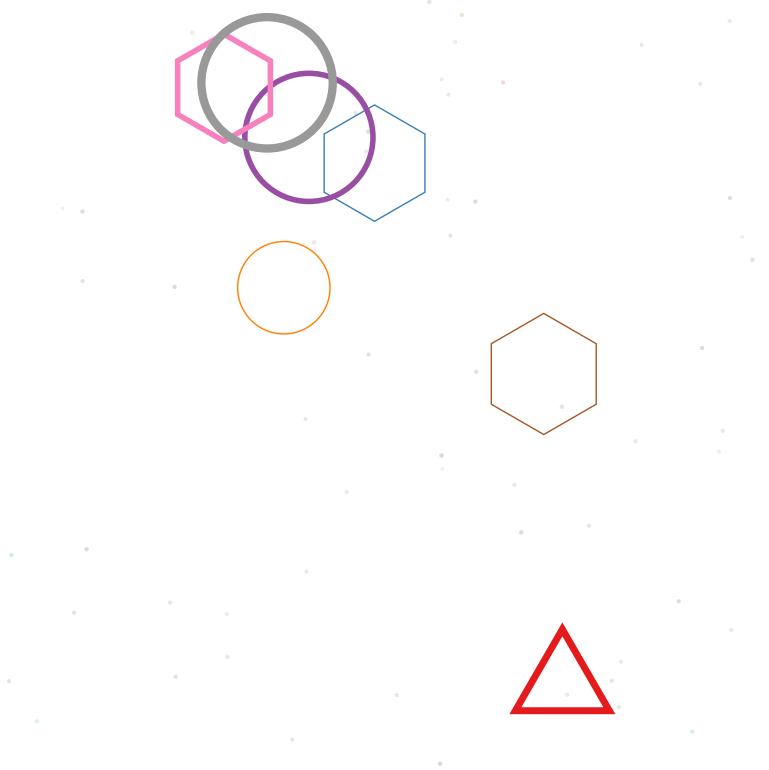[{"shape": "triangle", "thickness": 2.5, "radius": 0.35, "center": [0.73, 0.112]}, {"shape": "hexagon", "thickness": 0.5, "radius": 0.38, "center": [0.486, 0.788]}, {"shape": "circle", "thickness": 2, "radius": 0.42, "center": [0.401, 0.822]}, {"shape": "circle", "thickness": 0.5, "radius": 0.3, "center": [0.369, 0.626]}, {"shape": "hexagon", "thickness": 0.5, "radius": 0.39, "center": [0.706, 0.514]}, {"shape": "hexagon", "thickness": 2, "radius": 0.35, "center": [0.291, 0.886]}, {"shape": "circle", "thickness": 3, "radius": 0.43, "center": [0.347, 0.892]}]